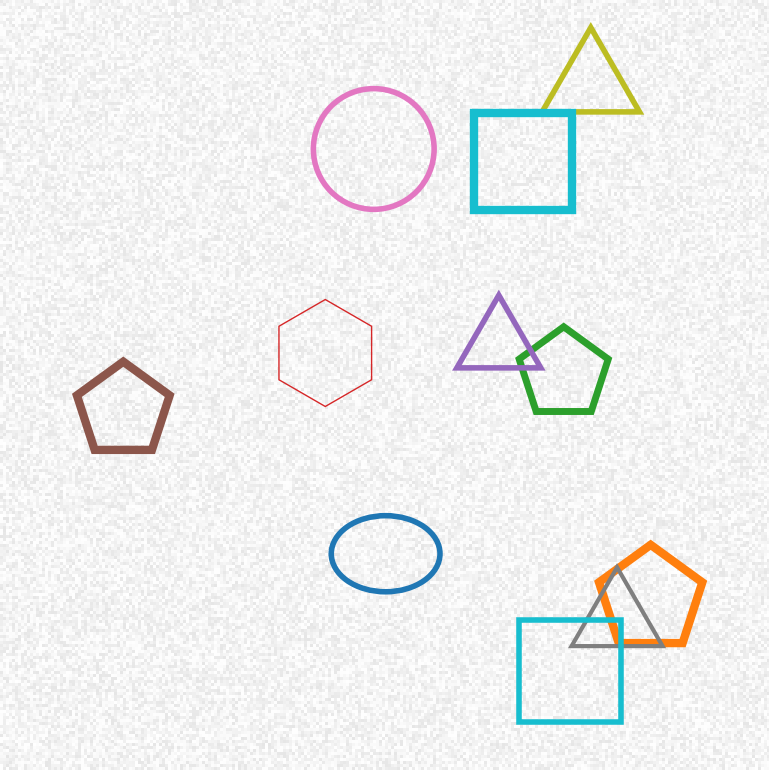[{"shape": "oval", "thickness": 2, "radius": 0.35, "center": [0.501, 0.281]}, {"shape": "pentagon", "thickness": 3, "radius": 0.35, "center": [0.845, 0.222]}, {"shape": "pentagon", "thickness": 2.5, "radius": 0.3, "center": [0.732, 0.515]}, {"shape": "hexagon", "thickness": 0.5, "radius": 0.35, "center": [0.422, 0.542]}, {"shape": "triangle", "thickness": 2, "radius": 0.31, "center": [0.648, 0.554]}, {"shape": "pentagon", "thickness": 3, "radius": 0.32, "center": [0.16, 0.467]}, {"shape": "circle", "thickness": 2, "radius": 0.39, "center": [0.485, 0.807]}, {"shape": "triangle", "thickness": 1.5, "radius": 0.34, "center": [0.801, 0.195]}, {"shape": "triangle", "thickness": 2, "radius": 0.36, "center": [0.767, 0.891]}, {"shape": "square", "thickness": 2, "radius": 0.33, "center": [0.74, 0.129]}, {"shape": "square", "thickness": 3, "radius": 0.32, "center": [0.679, 0.791]}]